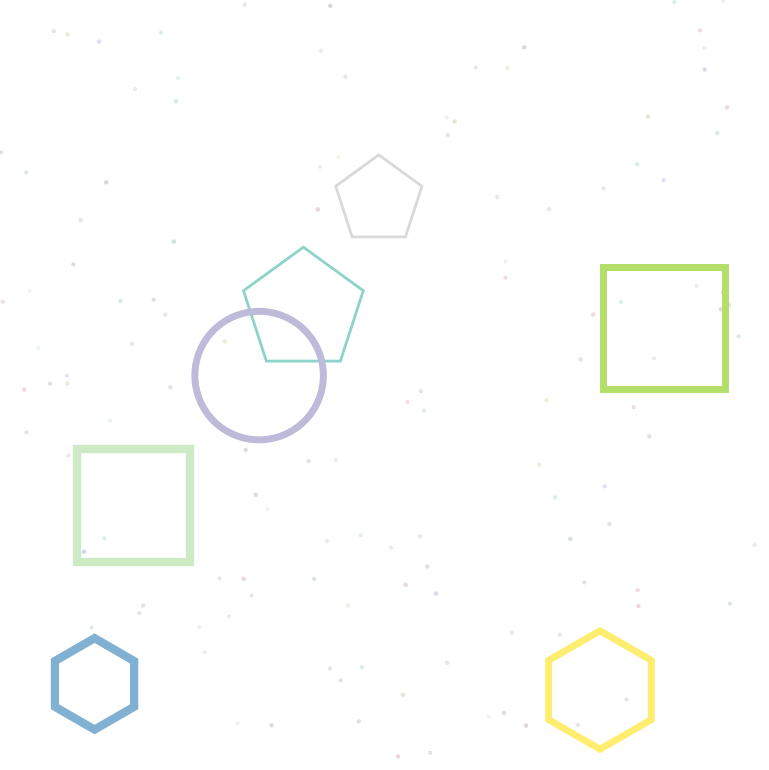[{"shape": "pentagon", "thickness": 1, "radius": 0.41, "center": [0.394, 0.597]}, {"shape": "circle", "thickness": 2.5, "radius": 0.42, "center": [0.337, 0.512]}, {"shape": "hexagon", "thickness": 3, "radius": 0.3, "center": [0.123, 0.112]}, {"shape": "square", "thickness": 2.5, "radius": 0.4, "center": [0.863, 0.574]}, {"shape": "pentagon", "thickness": 1, "radius": 0.29, "center": [0.492, 0.74]}, {"shape": "square", "thickness": 3, "radius": 0.37, "center": [0.173, 0.343]}, {"shape": "hexagon", "thickness": 2.5, "radius": 0.38, "center": [0.779, 0.104]}]